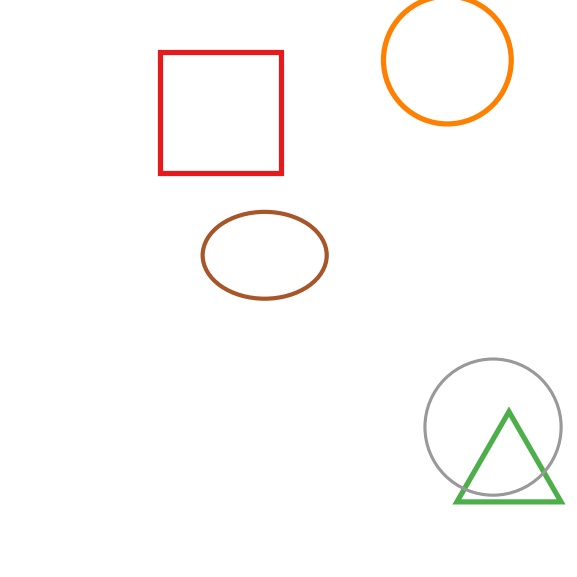[{"shape": "square", "thickness": 2.5, "radius": 0.52, "center": [0.382, 0.804]}, {"shape": "triangle", "thickness": 2.5, "radius": 0.52, "center": [0.881, 0.182]}, {"shape": "circle", "thickness": 2.5, "radius": 0.55, "center": [0.775, 0.895]}, {"shape": "oval", "thickness": 2, "radius": 0.54, "center": [0.458, 0.557]}, {"shape": "circle", "thickness": 1.5, "radius": 0.59, "center": [0.854, 0.26]}]